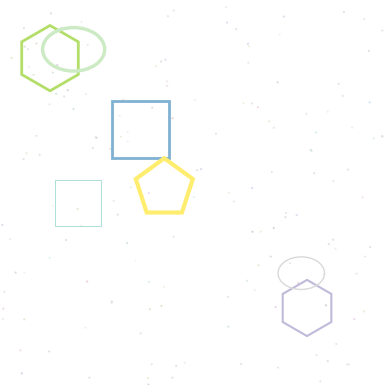[{"shape": "square", "thickness": 0.5, "radius": 0.3, "center": [0.202, 0.473]}, {"shape": "hexagon", "thickness": 1.5, "radius": 0.36, "center": [0.797, 0.2]}, {"shape": "square", "thickness": 2, "radius": 0.37, "center": [0.366, 0.663]}, {"shape": "hexagon", "thickness": 2, "radius": 0.42, "center": [0.13, 0.849]}, {"shape": "oval", "thickness": 1, "radius": 0.3, "center": [0.783, 0.29]}, {"shape": "oval", "thickness": 2.5, "radius": 0.4, "center": [0.191, 0.872]}, {"shape": "pentagon", "thickness": 3, "radius": 0.39, "center": [0.427, 0.511]}]